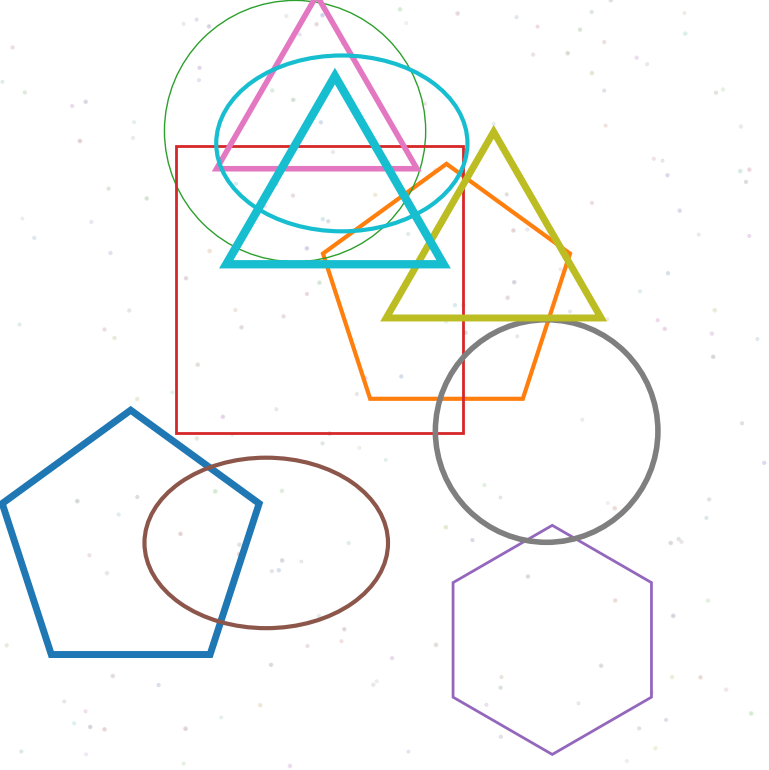[{"shape": "pentagon", "thickness": 2.5, "radius": 0.88, "center": [0.17, 0.292]}, {"shape": "pentagon", "thickness": 1.5, "radius": 0.84, "center": [0.58, 0.619]}, {"shape": "circle", "thickness": 0.5, "radius": 0.85, "center": [0.383, 0.83]}, {"shape": "square", "thickness": 1, "radius": 0.93, "center": [0.415, 0.624]}, {"shape": "hexagon", "thickness": 1, "radius": 0.74, "center": [0.717, 0.169]}, {"shape": "oval", "thickness": 1.5, "radius": 0.79, "center": [0.346, 0.295]}, {"shape": "triangle", "thickness": 2, "radius": 0.75, "center": [0.411, 0.856]}, {"shape": "circle", "thickness": 2, "radius": 0.72, "center": [0.71, 0.44]}, {"shape": "triangle", "thickness": 2.5, "radius": 0.81, "center": [0.641, 0.668]}, {"shape": "oval", "thickness": 1.5, "radius": 0.82, "center": [0.444, 0.814]}, {"shape": "triangle", "thickness": 3, "radius": 0.81, "center": [0.435, 0.738]}]